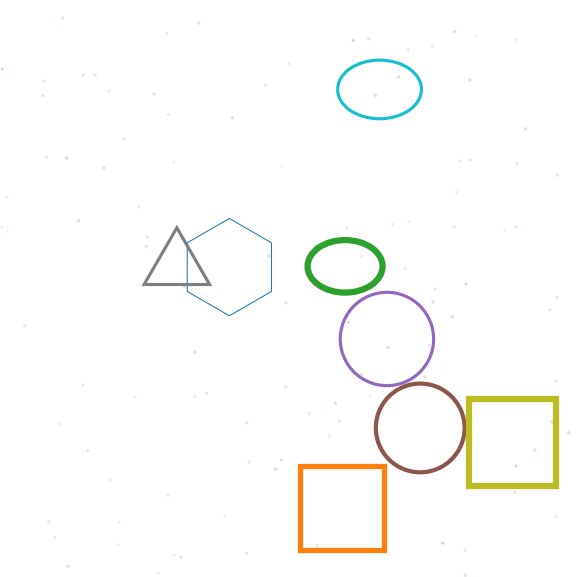[{"shape": "hexagon", "thickness": 0.5, "radius": 0.42, "center": [0.397, 0.537]}, {"shape": "square", "thickness": 2.5, "radius": 0.36, "center": [0.592, 0.12]}, {"shape": "oval", "thickness": 3, "radius": 0.32, "center": [0.598, 0.538]}, {"shape": "circle", "thickness": 1.5, "radius": 0.4, "center": [0.67, 0.412]}, {"shape": "circle", "thickness": 2, "radius": 0.38, "center": [0.728, 0.258]}, {"shape": "triangle", "thickness": 1.5, "radius": 0.33, "center": [0.306, 0.539]}, {"shape": "square", "thickness": 3, "radius": 0.38, "center": [0.888, 0.233]}, {"shape": "oval", "thickness": 1.5, "radius": 0.36, "center": [0.657, 0.844]}]